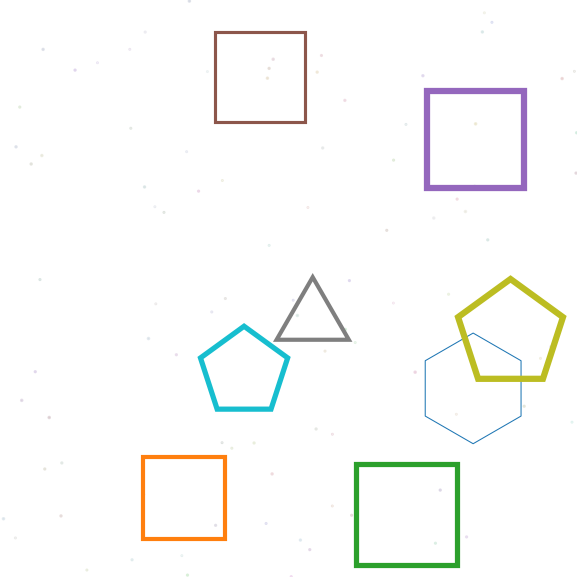[{"shape": "hexagon", "thickness": 0.5, "radius": 0.48, "center": [0.819, 0.327]}, {"shape": "square", "thickness": 2, "radius": 0.36, "center": [0.318, 0.136]}, {"shape": "square", "thickness": 2.5, "radius": 0.44, "center": [0.704, 0.108]}, {"shape": "square", "thickness": 3, "radius": 0.42, "center": [0.823, 0.757]}, {"shape": "square", "thickness": 1.5, "radius": 0.39, "center": [0.45, 0.865]}, {"shape": "triangle", "thickness": 2, "radius": 0.36, "center": [0.541, 0.447]}, {"shape": "pentagon", "thickness": 3, "radius": 0.48, "center": [0.884, 0.42]}, {"shape": "pentagon", "thickness": 2.5, "radius": 0.4, "center": [0.423, 0.355]}]